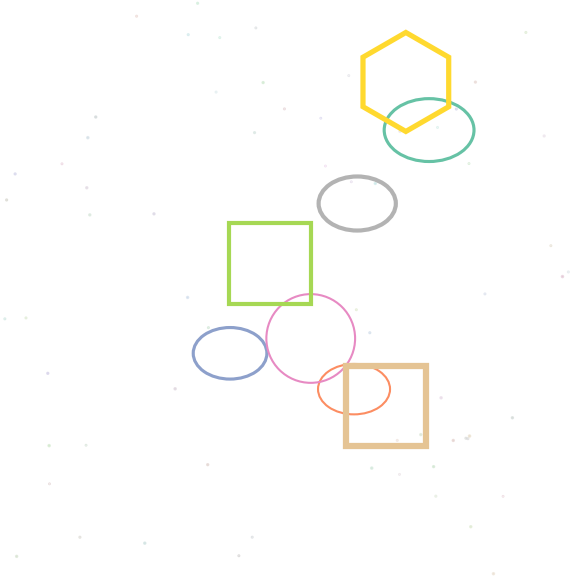[{"shape": "oval", "thickness": 1.5, "radius": 0.39, "center": [0.743, 0.774]}, {"shape": "oval", "thickness": 1, "radius": 0.31, "center": [0.613, 0.325]}, {"shape": "oval", "thickness": 1.5, "radius": 0.32, "center": [0.398, 0.387]}, {"shape": "circle", "thickness": 1, "radius": 0.38, "center": [0.538, 0.413]}, {"shape": "square", "thickness": 2, "radius": 0.35, "center": [0.467, 0.543]}, {"shape": "hexagon", "thickness": 2.5, "radius": 0.43, "center": [0.703, 0.857]}, {"shape": "square", "thickness": 3, "radius": 0.35, "center": [0.669, 0.296]}, {"shape": "oval", "thickness": 2, "radius": 0.33, "center": [0.619, 0.647]}]